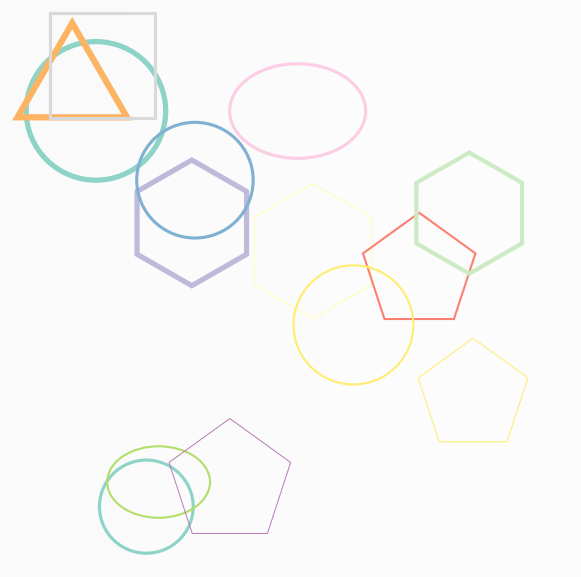[{"shape": "circle", "thickness": 1.5, "radius": 0.4, "center": [0.252, 0.122]}, {"shape": "circle", "thickness": 2.5, "radius": 0.6, "center": [0.165, 0.807]}, {"shape": "hexagon", "thickness": 0.5, "radius": 0.58, "center": [0.538, 0.565]}, {"shape": "hexagon", "thickness": 2.5, "radius": 0.54, "center": [0.33, 0.613]}, {"shape": "pentagon", "thickness": 1, "radius": 0.51, "center": [0.721, 0.529]}, {"shape": "circle", "thickness": 1.5, "radius": 0.5, "center": [0.335, 0.687]}, {"shape": "triangle", "thickness": 3, "radius": 0.54, "center": [0.124, 0.85]}, {"shape": "oval", "thickness": 1, "radius": 0.44, "center": [0.273, 0.164]}, {"shape": "oval", "thickness": 1.5, "radius": 0.58, "center": [0.512, 0.807]}, {"shape": "square", "thickness": 1.5, "radius": 0.45, "center": [0.176, 0.886]}, {"shape": "pentagon", "thickness": 0.5, "radius": 0.55, "center": [0.395, 0.164]}, {"shape": "hexagon", "thickness": 2, "radius": 0.52, "center": [0.807, 0.63]}, {"shape": "pentagon", "thickness": 0.5, "radius": 0.5, "center": [0.814, 0.314]}, {"shape": "circle", "thickness": 1, "radius": 0.52, "center": [0.608, 0.437]}]